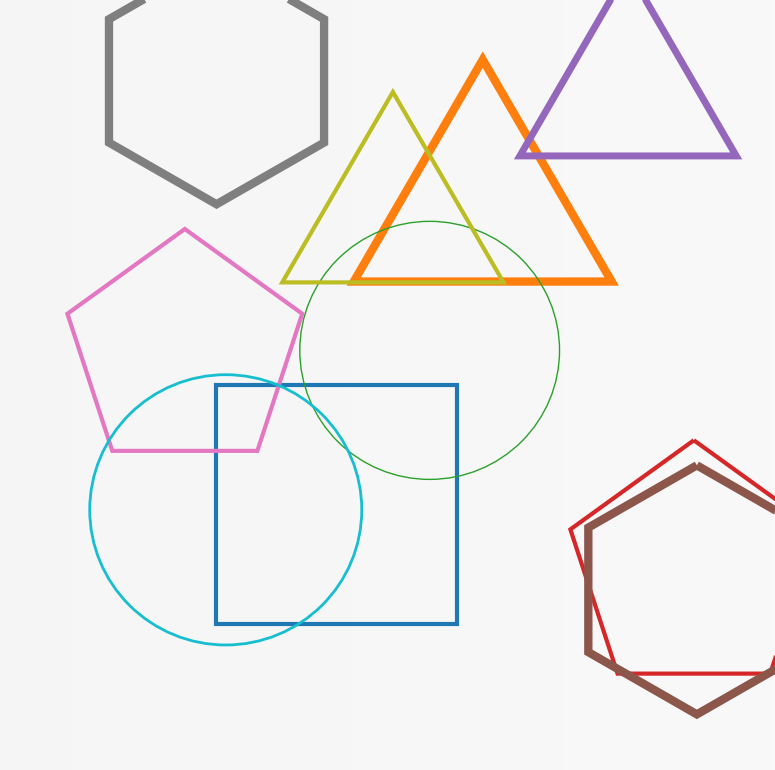[{"shape": "square", "thickness": 1.5, "radius": 0.78, "center": [0.434, 0.345]}, {"shape": "triangle", "thickness": 3, "radius": 0.96, "center": [0.623, 0.73]}, {"shape": "circle", "thickness": 0.5, "radius": 0.84, "center": [0.554, 0.545]}, {"shape": "pentagon", "thickness": 1.5, "radius": 0.84, "center": [0.895, 0.261]}, {"shape": "triangle", "thickness": 2.5, "radius": 0.81, "center": [0.81, 0.878]}, {"shape": "hexagon", "thickness": 3, "radius": 0.81, "center": [0.899, 0.234]}, {"shape": "pentagon", "thickness": 1.5, "radius": 0.8, "center": [0.238, 0.543]}, {"shape": "hexagon", "thickness": 3, "radius": 0.8, "center": [0.279, 0.895]}, {"shape": "triangle", "thickness": 1.5, "radius": 0.82, "center": [0.507, 0.716]}, {"shape": "circle", "thickness": 1, "radius": 0.88, "center": [0.291, 0.338]}]